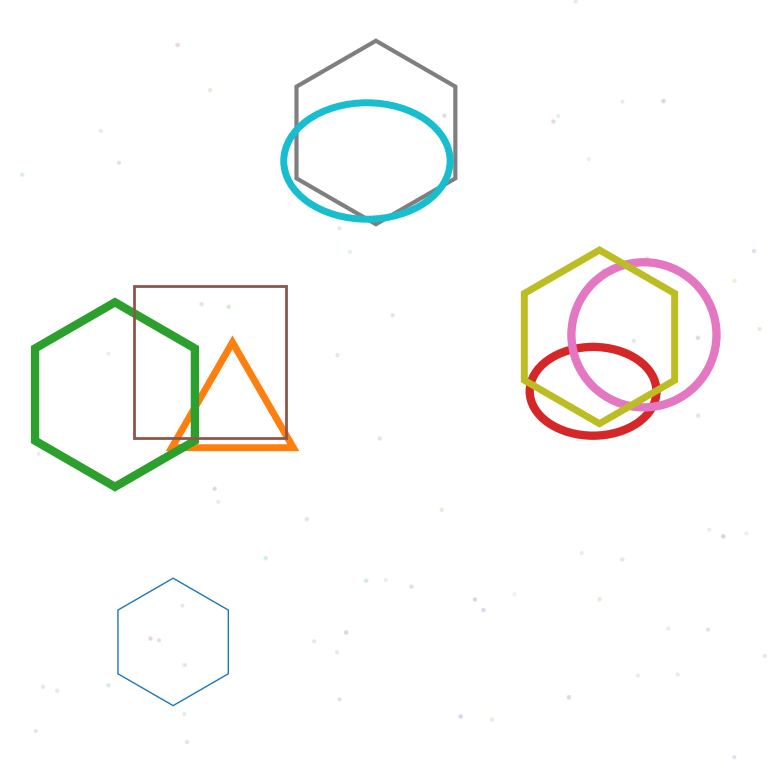[{"shape": "hexagon", "thickness": 0.5, "radius": 0.41, "center": [0.225, 0.166]}, {"shape": "triangle", "thickness": 2.5, "radius": 0.46, "center": [0.302, 0.464]}, {"shape": "hexagon", "thickness": 3, "radius": 0.6, "center": [0.149, 0.488]}, {"shape": "oval", "thickness": 3, "radius": 0.41, "center": [0.77, 0.492]}, {"shape": "square", "thickness": 1, "radius": 0.49, "center": [0.273, 0.53]}, {"shape": "circle", "thickness": 3, "radius": 0.47, "center": [0.836, 0.565]}, {"shape": "hexagon", "thickness": 1.5, "radius": 0.6, "center": [0.488, 0.828]}, {"shape": "hexagon", "thickness": 2.5, "radius": 0.56, "center": [0.779, 0.563]}, {"shape": "oval", "thickness": 2.5, "radius": 0.54, "center": [0.477, 0.791]}]